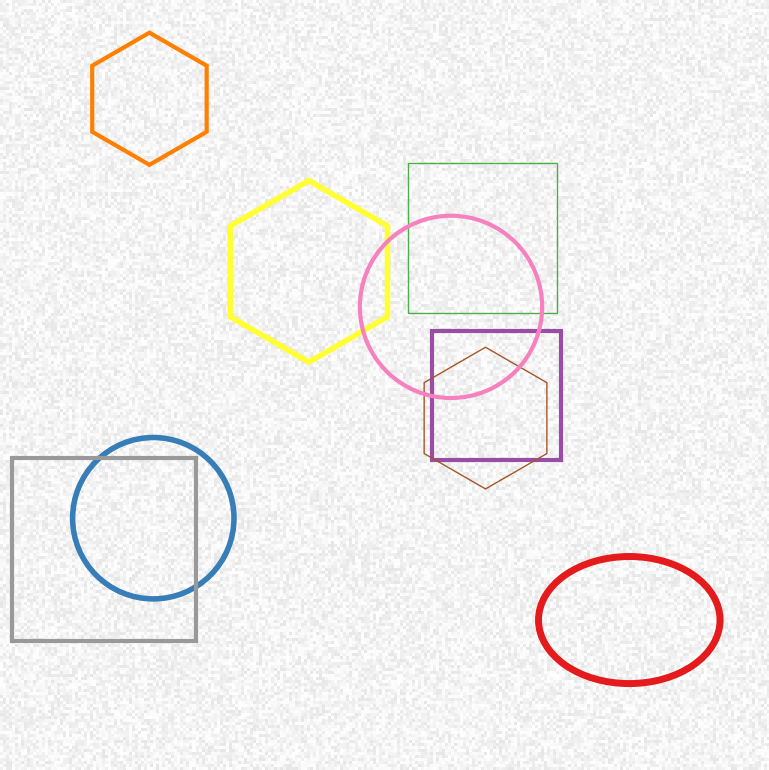[{"shape": "oval", "thickness": 2.5, "radius": 0.59, "center": [0.817, 0.195]}, {"shape": "circle", "thickness": 2, "radius": 0.52, "center": [0.199, 0.327]}, {"shape": "square", "thickness": 0.5, "radius": 0.48, "center": [0.627, 0.691]}, {"shape": "square", "thickness": 1.5, "radius": 0.42, "center": [0.645, 0.487]}, {"shape": "hexagon", "thickness": 1.5, "radius": 0.43, "center": [0.194, 0.872]}, {"shape": "hexagon", "thickness": 2, "radius": 0.59, "center": [0.401, 0.648]}, {"shape": "hexagon", "thickness": 0.5, "radius": 0.46, "center": [0.631, 0.457]}, {"shape": "circle", "thickness": 1.5, "radius": 0.59, "center": [0.586, 0.601]}, {"shape": "square", "thickness": 1.5, "radius": 0.6, "center": [0.135, 0.286]}]